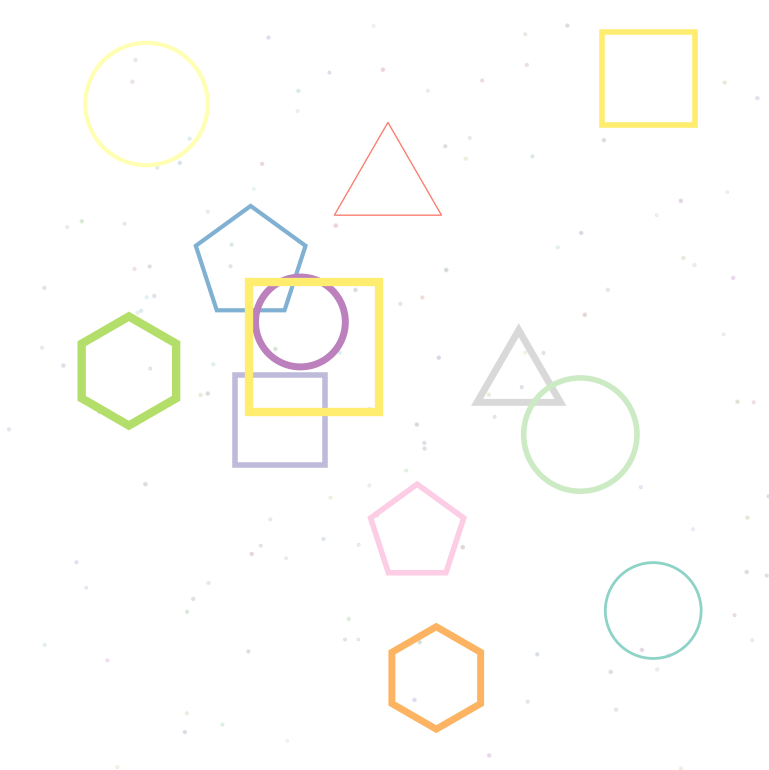[{"shape": "circle", "thickness": 1, "radius": 0.31, "center": [0.848, 0.207]}, {"shape": "circle", "thickness": 1.5, "radius": 0.4, "center": [0.19, 0.865]}, {"shape": "square", "thickness": 2, "radius": 0.29, "center": [0.363, 0.454]}, {"shape": "triangle", "thickness": 0.5, "radius": 0.4, "center": [0.504, 0.761]}, {"shape": "pentagon", "thickness": 1.5, "radius": 0.37, "center": [0.326, 0.658]}, {"shape": "hexagon", "thickness": 2.5, "radius": 0.33, "center": [0.567, 0.12]}, {"shape": "hexagon", "thickness": 3, "radius": 0.35, "center": [0.167, 0.518]}, {"shape": "pentagon", "thickness": 2, "radius": 0.32, "center": [0.542, 0.308]}, {"shape": "triangle", "thickness": 2.5, "radius": 0.31, "center": [0.674, 0.509]}, {"shape": "circle", "thickness": 2.5, "radius": 0.29, "center": [0.39, 0.582]}, {"shape": "circle", "thickness": 2, "radius": 0.37, "center": [0.754, 0.436]}, {"shape": "square", "thickness": 2, "radius": 0.3, "center": [0.842, 0.898]}, {"shape": "square", "thickness": 3, "radius": 0.42, "center": [0.407, 0.549]}]